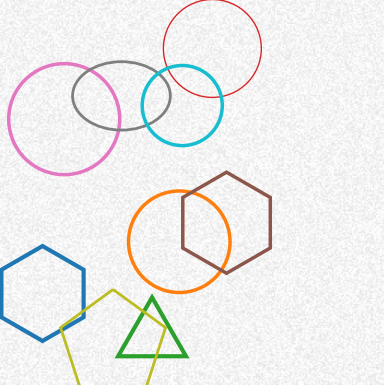[{"shape": "hexagon", "thickness": 3, "radius": 0.62, "center": [0.11, 0.238]}, {"shape": "circle", "thickness": 2.5, "radius": 0.66, "center": [0.466, 0.372]}, {"shape": "triangle", "thickness": 3, "radius": 0.51, "center": [0.395, 0.126]}, {"shape": "circle", "thickness": 1, "radius": 0.64, "center": [0.552, 0.874]}, {"shape": "hexagon", "thickness": 2.5, "radius": 0.66, "center": [0.588, 0.421]}, {"shape": "circle", "thickness": 2.5, "radius": 0.72, "center": [0.167, 0.691]}, {"shape": "oval", "thickness": 2, "radius": 0.63, "center": [0.315, 0.751]}, {"shape": "pentagon", "thickness": 2, "radius": 0.72, "center": [0.294, 0.105]}, {"shape": "circle", "thickness": 2.5, "radius": 0.52, "center": [0.473, 0.726]}]